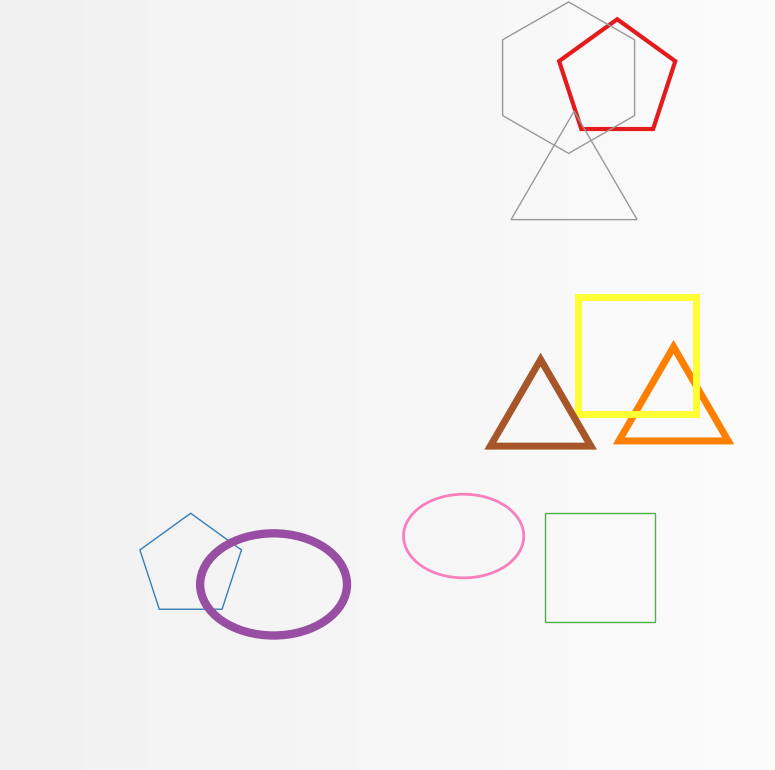[{"shape": "pentagon", "thickness": 1.5, "radius": 0.39, "center": [0.796, 0.896]}, {"shape": "pentagon", "thickness": 0.5, "radius": 0.34, "center": [0.246, 0.265]}, {"shape": "square", "thickness": 0.5, "radius": 0.36, "center": [0.774, 0.263]}, {"shape": "oval", "thickness": 3, "radius": 0.47, "center": [0.353, 0.241]}, {"shape": "triangle", "thickness": 2.5, "radius": 0.41, "center": [0.869, 0.468]}, {"shape": "square", "thickness": 2.5, "radius": 0.38, "center": [0.822, 0.538]}, {"shape": "triangle", "thickness": 2.5, "radius": 0.37, "center": [0.698, 0.458]}, {"shape": "oval", "thickness": 1, "radius": 0.39, "center": [0.598, 0.304]}, {"shape": "triangle", "thickness": 0.5, "radius": 0.47, "center": [0.741, 0.762]}, {"shape": "hexagon", "thickness": 0.5, "radius": 0.49, "center": [0.734, 0.899]}]